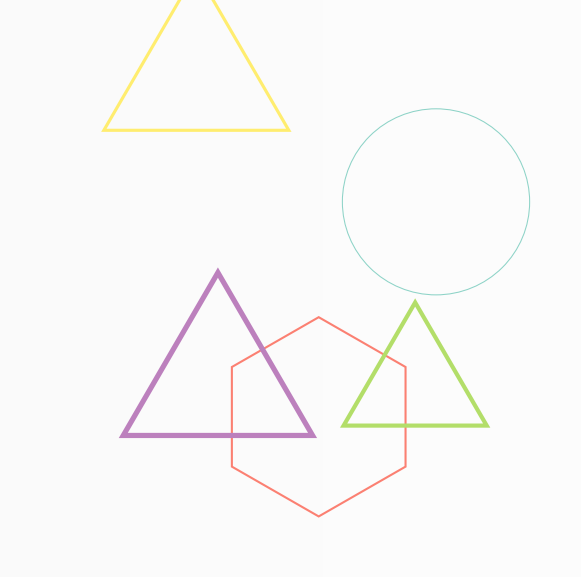[{"shape": "circle", "thickness": 0.5, "radius": 0.81, "center": [0.75, 0.65]}, {"shape": "hexagon", "thickness": 1, "radius": 0.86, "center": [0.548, 0.277]}, {"shape": "triangle", "thickness": 2, "radius": 0.71, "center": [0.714, 0.333]}, {"shape": "triangle", "thickness": 2.5, "radius": 0.94, "center": [0.375, 0.339]}, {"shape": "triangle", "thickness": 1.5, "radius": 0.92, "center": [0.338, 0.865]}]